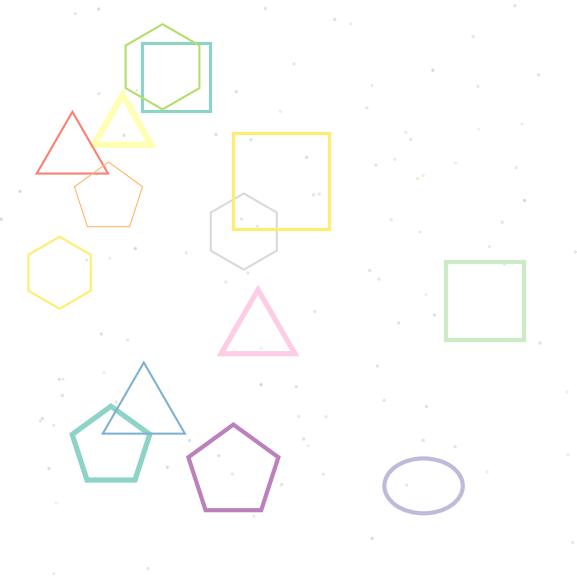[{"shape": "pentagon", "thickness": 2.5, "radius": 0.35, "center": [0.192, 0.225]}, {"shape": "square", "thickness": 1.5, "radius": 0.3, "center": [0.304, 0.866]}, {"shape": "triangle", "thickness": 3, "radius": 0.29, "center": [0.212, 0.777]}, {"shape": "oval", "thickness": 2, "radius": 0.34, "center": [0.733, 0.158]}, {"shape": "triangle", "thickness": 1, "radius": 0.36, "center": [0.125, 0.734]}, {"shape": "triangle", "thickness": 1, "radius": 0.41, "center": [0.249, 0.289]}, {"shape": "pentagon", "thickness": 0.5, "radius": 0.31, "center": [0.188, 0.657]}, {"shape": "hexagon", "thickness": 1, "radius": 0.37, "center": [0.281, 0.883]}, {"shape": "triangle", "thickness": 2.5, "radius": 0.37, "center": [0.447, 0.424]}, {"shape": "hexagon", "thickness": 1, "radius": 0.33, "center": [0.422, 0.598]}, {"shape": "pentagon", "thickness": 2, "radius": 0.41, "center": [0.404, 0.182]}, {"shape": "square", "thickness": 2, "radius": 0.34, "center": [0.839, 0.478]}, {"shape": "square", "thickness": 1.5, "radius": 0.42, "center": [0.486, 0.685]}, {"shape": "hexagon", "thickness": 1, "radius": 0.31, "center": [0.103, 0.527]}]